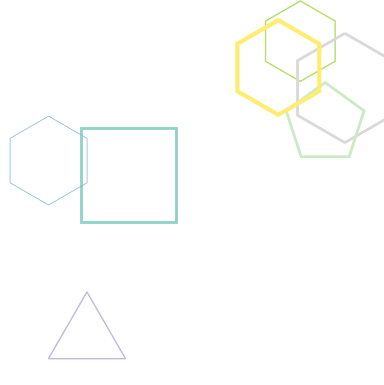[{"shape": "square", "thickness": 2, "radius": 0.61, "center": [0.334, 0.546]}, {"shape": "triangle", "thickness": 1, "radius": 0.58, "center": [0.226, 0.126]}, {"shape": "hexagon", "thickness": 0.5, "radius": 0.58, "center": [0.126, 0.583]}, {"shape": "hexagon", "thickness": 1, "radius": 0.52, "center": [0.78, 0.893]}, {"shape": "hexagon", "thickness": 2, "radius": 0.71, "center": [0.896, 0.771]}, {"shape": "pentagon", "thickness": 2, "radius": 0.53, "center": [0.844, 0.679]}, {"shape": "hexagon", "thickness": 3, "radius": 0.61, "center": [0.723, 0.825]}]